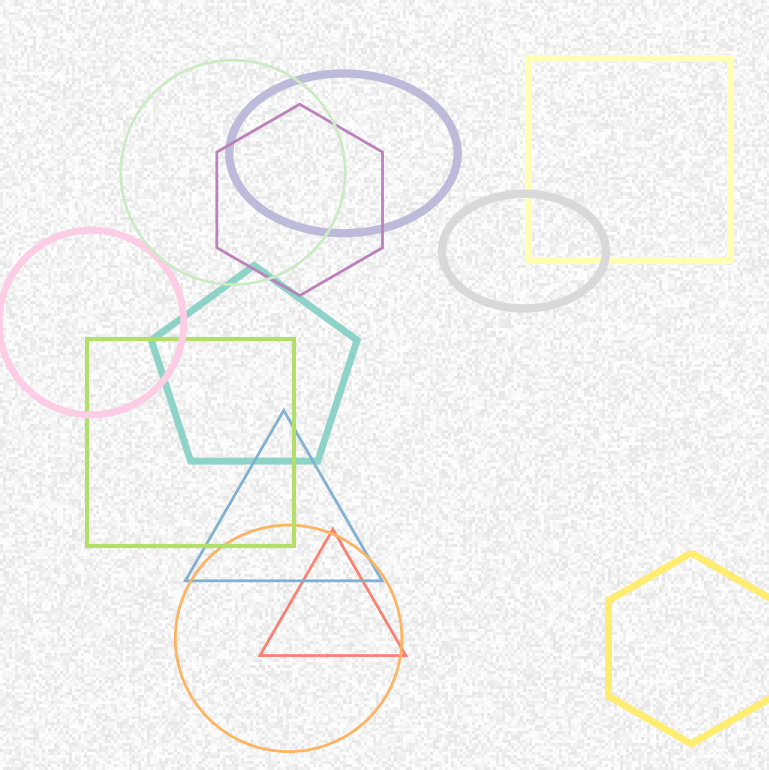[{"shape": "pentagon", "thickness": 2.5, "radius": 0.7, "center": [0.33, 0.515]}, {"shape": "square", "thickness": 2.5, "radius": 0.66, "center": [0.817, 0.794]}, {"shape": "oval", "thickness": 3, "radius": 0.74, "center": [0.446, 0.801]}, {"shape": "triangle", "thickness": 1, "radius": 0.55, "center": [0.432, 0.203]}, {"shape": "triangle", "thickness": 1, "radius": 0.74, "center": [0.368, 0.319]}, {"shape": "circle", "thickness": 1, "radius": 0.74, "center": [0.375, 0.171]}, {"shape": "square", "thickness": 1.5, "radius": 0.67, "center": [0.247, 0.425]}, {"shape": "circle", "thickness": 2.5, "radius": 0.6, "center": [0.119, 0.581]}, {"shape": "oval", "thickness": 3, "radius": 0.53, "center": [0.681, 0.674]}, {"shape": "hexagon", "thickness": 1, "radius": 0.62, "center": [0.389, 0.74]}, {"shape": "circle", "thickness": 1, "radius": 0.73, "center": [0.303, 0.776]}, {"shape": "hexagon", "thickness": 2.5, "radius": 0.62, "center": [0.898, 0.158]}]